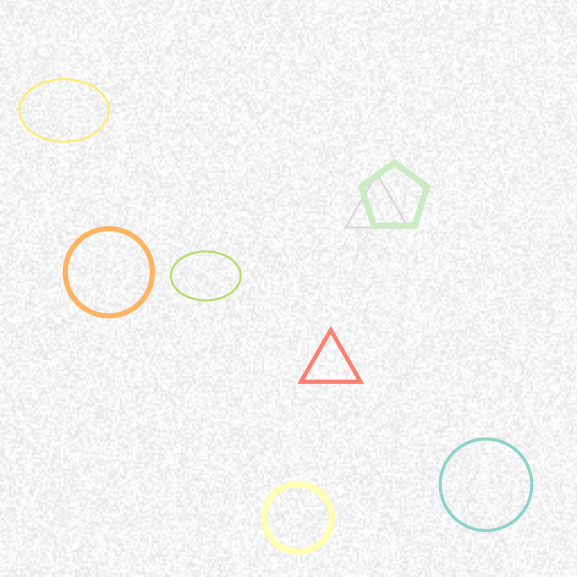[{"shape": "circle", "thickness": 1.5, "radius": 0.4, "center": [0.842, 0.16]}, {"shape": "circle", "thickness": 3, "radius": 0.29, "center": [0.516, 0.102]}, {"shape": "triangle", "thickness": 2, "radius": 0.3, "center": [0.573, 0.368]}, {"shape": "circle", "thickness": 2.5, "radius": 0.38, "center": [0.189, 0.528]}, {"shape": "oval", "thickness": 1, "radius": 0.3, "center": [0.356, 0.521]}, {"shape": "triangle", "thickness": 1, "radius": 0.31, "center": [0.653, 0.636]}, {"shape": "pentagon", "thickness": 3, "radius": 0.3, "center": [0.683, 0.657]}, {"shape": "oval", "thickness": 1, "radius": 0.39, "center": [0.111, 0.808]}]